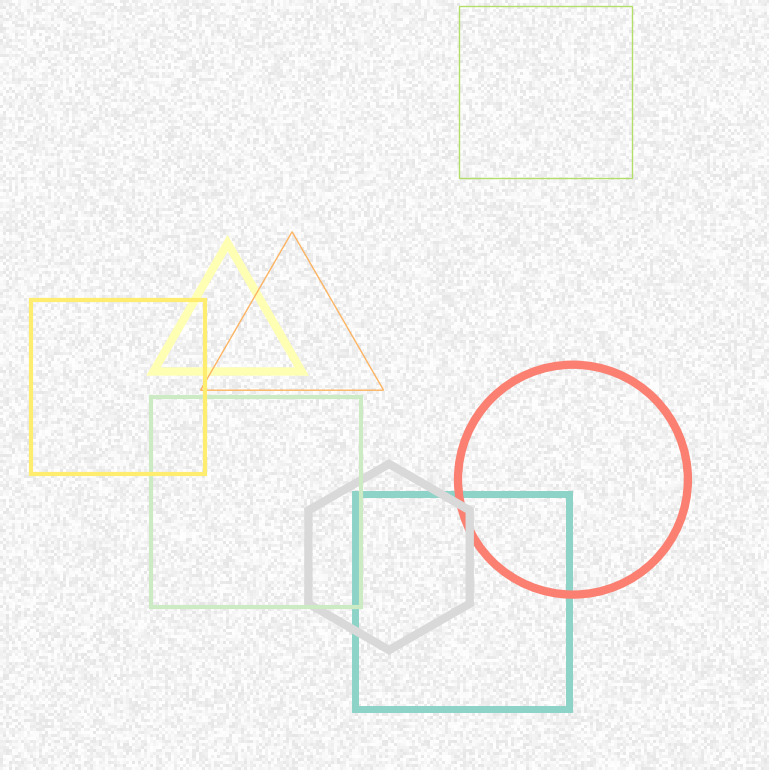[{"shape": "square", "thickness": 2.5, "radius": 0.7, "center": [0.6, 0.219]}, {"shape": "triangle", "thickness": 3, "radius": 0.56, "center": [0.296, 0.573]}, {"shape": "circle", "thickness": 3, "radius": 0.75, "center": [0.744, 0.377]}, {"shape": "triangle", "thickness": 0.5, "radius": 0.69, "center": [0.379, 0.562]}, {"shape": "square", "thickness": 0.5, "radius": 0.56, "center": [0.708, 0.881]}, {"shape": "hexagon", "thickness": 3, "radius": 0.6, "center": [0.505, 0.277]}, {"shape": "square", "thickness": 1.5, "radius": 0.68, "center": [0.332, 0.348]}, {"shape": "square", "thickness": 1.5, "radius": 0.56, "center": [0.153, 0.497]}]